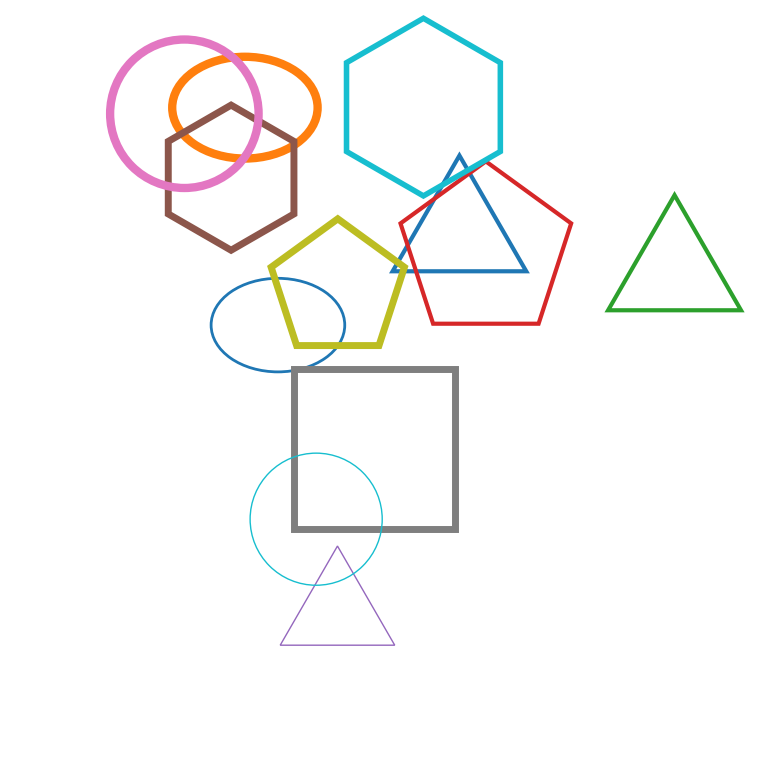[{"shape": "triangle", "thickness": 1.5, "radius": 0.5, "center": [0.597, 0.698]}, {"shape": "oval", "thickness": 1, "radius": 0.43, "center": [0.361, 0.578]}, {"shape": "oval", "thickness": 3, "radius": 0.47, "center": [0.318, 0.86]}, {"shape": "triangle", "thickness": 1.5, "radius": 0.5, "center": [0.876, 0.647]}, {"shape": "pentagon", "thickness": 1.5, "radius": 0.58, "center": [0.631, 0.674]}, {"shape": "triangle", "thickness": 0.5, "radius": 0.43, "center": [0.438, 0.205]}, {"shape": "hexagon", "thickness": 2.5, "radius": 0.47, "center": [0.3, 0.769]}, {"shape": "circle", "thickness": 3, "radius": 0.48, "center": [0.239, 0.852]}, {"shape": "square", "thickness": 2.5, "radius": 0.52, "center": [0.486, 0.417]}, {"shape": "pentagon", "thickness": 2.5, "radius": 0.45, "center": [0.439, 0.625]}, {"shape": "circle", "thickness": 0.5, "radius": 0.43, "center": [0.411, 0.326]}, {"shape": "hexagon", "thickness": 2, "radius": 0.58, "center": [0.55, 0.861]}]